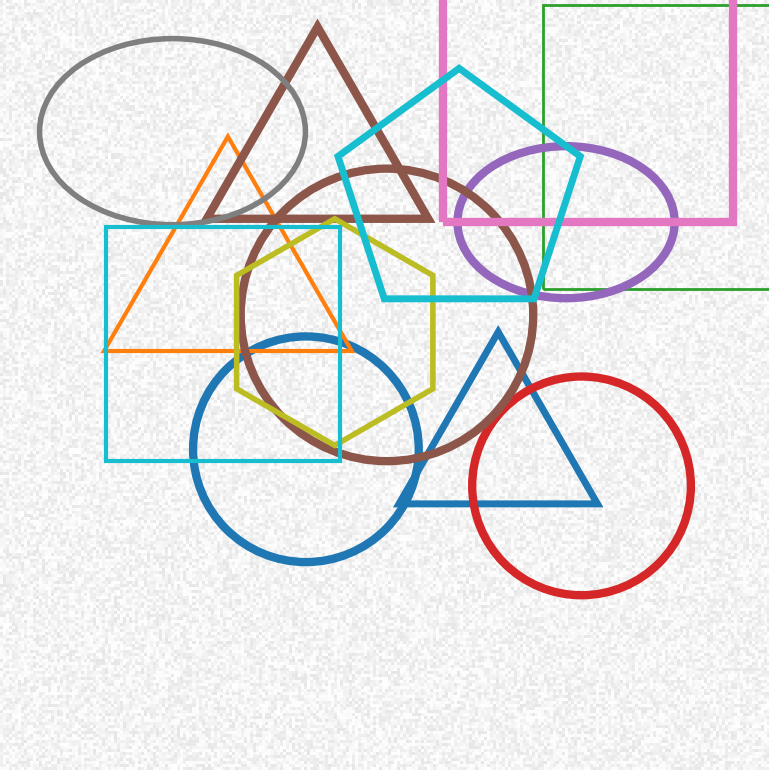[{"shape": "circle", "thickness": 3, "radius": 0.73, "center": [0.397, 0.417]}, {"shape": "triangle", "thickness": 2.5, "radius": 0.74, "center": [0.647, 0.42]}, {"shape": "triangle", "thickness": 1.5, "radius": 0.93, "center": [0.296, 0.637]}, {"shape": "square", "thickness": 1, "radius": 0.92, "center": [0.89, 0.809]}, {"shape": "circle", "thickness": 3, "radius": 0.71, "center": [0.755, 0.369]}, {"shape": "oval", "thickness": 3, "radius": 0.71, "center": [0.735, 0.711]}, {"shape": "triangle", "thickness": 3, "radius": 0.83, "center": [0.412, 0.799]}, {"shape": "circle", "thickness": 3, "radius": 0.95, "center": [0.503, 0.591]}, {"shape": "square", "thickness": 3, "radius": 0.94, "center": [0.763, 0.9]}, {"shape": "oval", "thickness": 2, "radius": 0.86, "center": [0.224, 0.829]}, {"shape": "hexagon", "thickness": 2, "radius": 0.74, "center": [0.435, 0.569]}, {"shape": "pentagon", "thickness": 2.5, "radius": 0.83, "center": [0.596, 0.746]}, {"shape": "square", "thickness": 1.5, "radius": 0.76, "center": [0.289, 0.553]}]